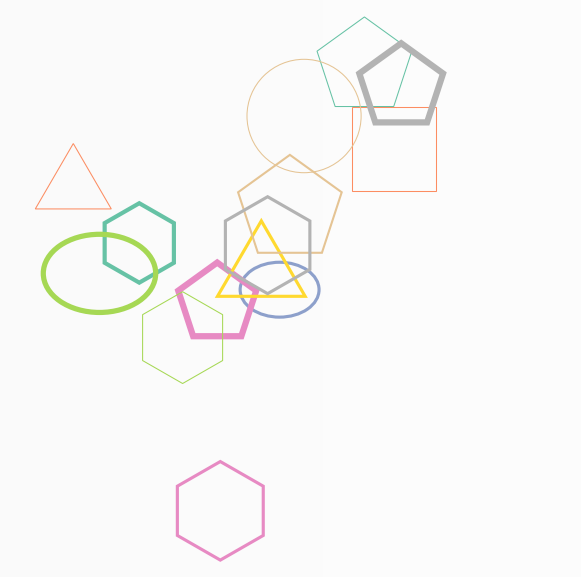[{"shape": "hexagon", "thickness": 2, "radius": 0.34, "center": [0.24, 0.578]}, {"shape": "pentagon", "thickness": 0.5, "radius": 0.43, "center": [0.627, 0.884]}, {"shape": "square", "thickness": 0.5, "radius": 0.36, "center": [0.677, 0.74]}, {"shape": "triangle", "thickness": 0.5, "radius": 0.38, "center": [0.126, 0.675]}, {"shape": "oval", "thickness": 1.5, "radius": 0.34, "center": [0.481, 0.497]}, {"shape": "pentagon", "thickness": 3, "radius": 0.35, "center": [0.374, 0.474]}, {"shape": "hexagon", "thickness": 1.5, "radius": 0.43, "center": [0.379, 0.115]}, {"shape": "hexagon", "thickness": 0.5, "radius": 0.4, "center": [0.314, 0.415]}, {"shape": "oval", "thickness": 2.5, "radius": 0.48, "center": [0.171, 0.526]}, {"shape": "triangle", "thickness": 1.5, "radius": 0.44, "center": [0.45, 0.53]}, {"shape": "circle", "thickness": 0.5, "radius": 0.49, "center": [0.523, 0.798]}, {"shape": "pentagon", "thickness": 1, "radius": 0.47, "center": [0.499, 0.637]}, {"shape": "hexagon", "thickness": 1.5, "radius": 0.42, "center": [0.46, 0.575]}, {"shape": "pentagon", "thickness": 3, "radius": 0.38, "center": [0.69, 0.848]}]